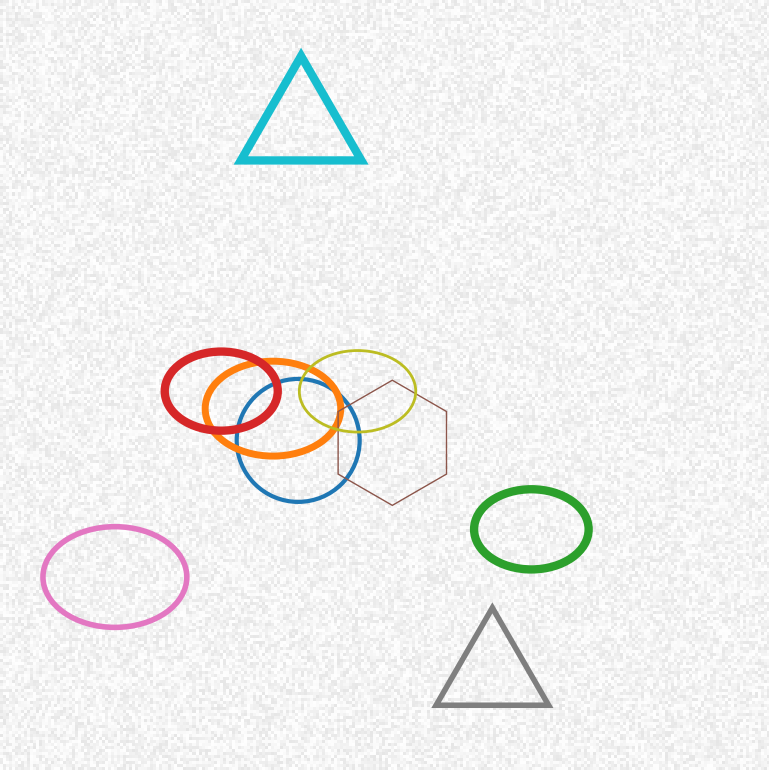[{"shape": "circle", "thickness": 1.5, "radius": 0.4, "center": [0.387, 0.428]}, {"shape": "oval", "thickness": 2.5, "radius": 0.44, "center": [0.354, 0.469]}, {"shape": "oval", "thickness": 3, "radius": 0.37, "center": [0.69, 0.313]}, {"shape": "oval", "thickness": 3, "radius": 0.37, "center": [0.287, 0.492]}, {"shape": "hexagon", "thickness": 0.5, "radius": 0.41, "center": [0.509, 0.425]}, {"shape": "oval", "thickness": 2, "radius": 0.47, "center": [0.149, 0.251]}, {"shape": "triangle", "thickness": 2, "radius": 0.42, "center": [0.639, 0.126]}, {"shape": "oval", "thickness": 1, "radius": 0.38, "center": [0.464, 0.492]}, {"shape": "triangle", "thickness": 3, "radius": 0.45, "center": [0.391, 0.837]}]